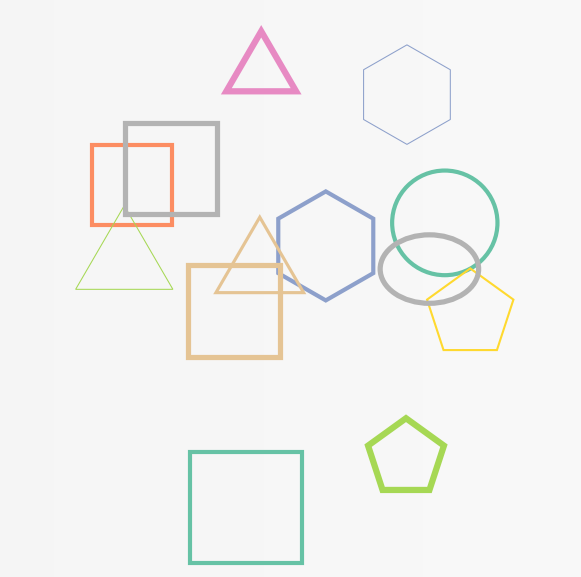[{"shape": "square", "thickness": 2, "radius": 0.48, "center": [0.424, 0.121]}, {"shape": "circle", "thickness": 2, "radius": 0.45, "center": [0.765, 0.613]}, {"shape": "square", "thickness": 2, "radius": 0.34, "center": [0.227, 0.679]}, {"shape": "hexagon", "thickness": 0.5, "radius": 0.43, "center": [0.7, 0.835]}, {"shape": "hexagon", "thickness": 2, "radius": 0.47, "center": [0.56, 0.573]}, {"shape": "triangle", "thickness": 3, "radius": 0.35, "center": [0.449, 0.876]}, {"shape": "triangle", "thickness": 0.5, "radius": 0.48, "center": [0.214, 0.546]}, {"shape": "pentagon", "thickness": 3, "radius": 0.34, "center": [0.698, 0.206]}, {"shape": "pentagon", "thickness": 1, "radius": 0.39, "center": [0.809, 0.456]}, {"shape": "triangle", "thickness": 1.5, "radius": 0.44, "center": [0.447, 0.536]}, {"shape": "square", "thickness": 2.5, "radius": 0.4, "center": [0.402, 0.461]}, {"shape": "oval", "thickness": 2.5, "radius": 0.42, "center": [0.739, 0.533]}, {"shape": "square", "thickness": 2.5, "radius": 0.39, "center": [0.294, 0.707]}]